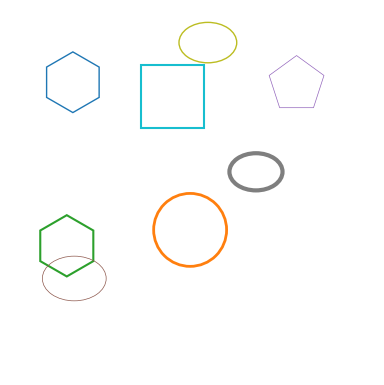[{"shape": "hexagon", "thickness": 1, "radius": 0.39, "center": [0.189, 0.786]}, {"shape": "circle", "thickness": 2, "radius": 0.47, "center": [0.494, 0.403]}, {"shape": "hexagon", "thickness": 1.5, "radius": 0.4, "center": [0.173, 0.362]}, {"shape": "pentagon", "thickness": 0.5, "radius": 0.37, "center": [0.77, 0.781]}, {"shape": "oval", "thickness": 0.5, "radius": 0.41, "center": [0.193, 0.277]}, {"shape": "oval", "thickness": 3, "radius": 0.34, "center": [0.665, 0.554]}, {"shape": "oval", "thickness": 1, "radius": 0.37, "center": [0.54, 0.889]}, {"shape": "square", "thickness": 1.5, "radius": 0.41, "center": [0.448, 0.749]}]